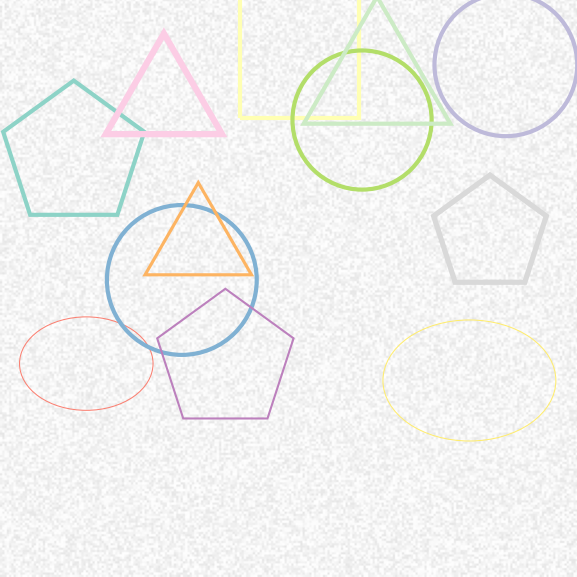[{"shape": "pentagon", "thickness": 2, "radius": 0.64, "center": [0.128, 0.731]}, {"shape": "square", "thickness": 2, "radius": 0.51, "center": [0.519, 0.898]}, {"shape": "circle", "thickness": 2, "radius": 0.62, "center": [0.876, 0.887]}, {"shape": "oval", "thickness": 0.5, "radius": 0.58, "center": [0.149, 0.37]}, {"shape": "circle", "thickness": 2, "radius": 0.65, "center": [0.315, 0.514]}, {"shape": "triangle", "thickness": 1.5, "radius": 0.53, "center": [0.343, 0.576]}, {"shape": "circle", "thickness": 2, "radius": 0.6, "center": [0.627, 0.791]}, {"shape": "triangle", "thickness": 3, "radius": 0.58, "center": [0.284, 0.825]}, {"shape": "pentagon", "thickness": 2.5, "radius": 0.51, "center": [0.848, 0.593]}, {"shape": "pentagon", "thickness": 1, "radius": 0.62, "center": [0.39, 0.375]}, {"shape": "triangle", "thickness": 2, "radius": 0.73, "center": [0.653, 0.858]}, {"shape": "oval", "thickness": 0.5, "radius": 0.75, "center": [0.813, 0.34]}]